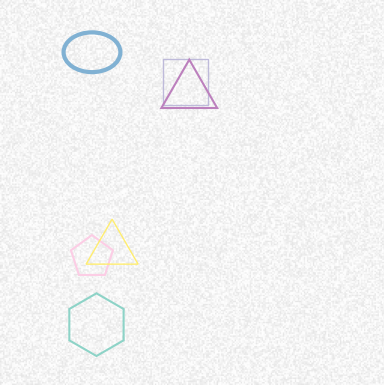[{"shape": "hexagon", "thickness": 1.5, "radius": 0.41, "center": [0.251, 0.157]}, {"shape": "square", "thickness": 1, "radius": 0.3, "center": [0.482, 0.787]}, {"shape": "oval", "thickness": 3, "radius": 0.37, "center": [0.239, 0.864]}, {"shape": "pentagon", "thickness": 1.5, "radius": 0.29, "center": [0.239, 0.332]}, {"shape": "triangle", "thickness": 1.5, "radius": 0.42, "center": [0.492, 0.761]}, {"shape": "triangle", "thickness": 1, "radius": 0.39, "center": [0.291, 0.353]}]